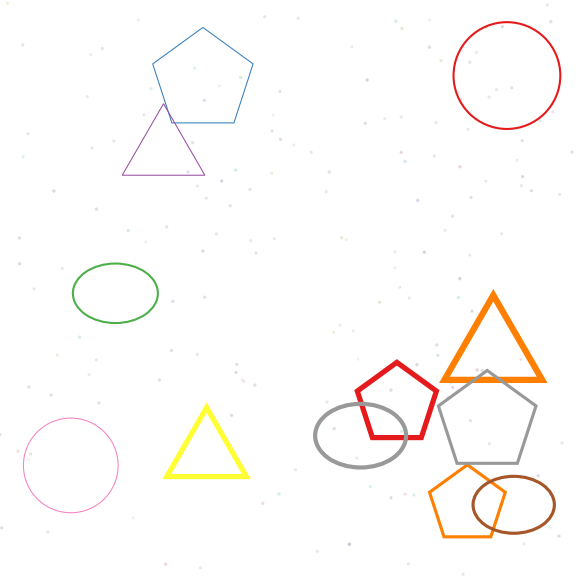[{"shape": "pentagon", "thickness": 2.5, "radius": 0.36, "center": [0.687, 0.3]}, {"shape": "circle", "thickness": 1, "radius": 0.46, "center": [0.878, 0.868]}, {"shape": "pentagon", "thickness": 0.5, "radius": 0.46, "center": [0.351, 0.86]}, {"shape": "oval", "thickness": 1, "radius": 0.37, "center": [0.2, 0.491]}, {"shape": "triangle", "thickness": 0.5, "radius": 0.41, "center": [0.283, 0.737]}, {"shape": "triangle", "thickness": 3, "radius": 0.49, "center": [0.854, 0.39]}, {"shape": "pentagon", "thickness": 1.5, "radius": 0.34, "center": [0.809, 0.125]}, {"shape": "triangle", "thickness": 2.5, "radius": 0.4, "center": [0.358, 0.214]}, {"shape": "oval", "thickness": 1.5, "radius": 0.35, "center": [0.89, 0.125]}, {"shape": "circle", "thickness": 0.5, "radius": 0.41, "center": [0.123, 0.193]}, {"shape": "pentagon", "thickness": 1.5, "radius": 0.44, "center": [0.844, 0.269]}, {"shape": "oval", "thickness": 2, "radius": 0.39, "center": [0.624, 0.245]}]